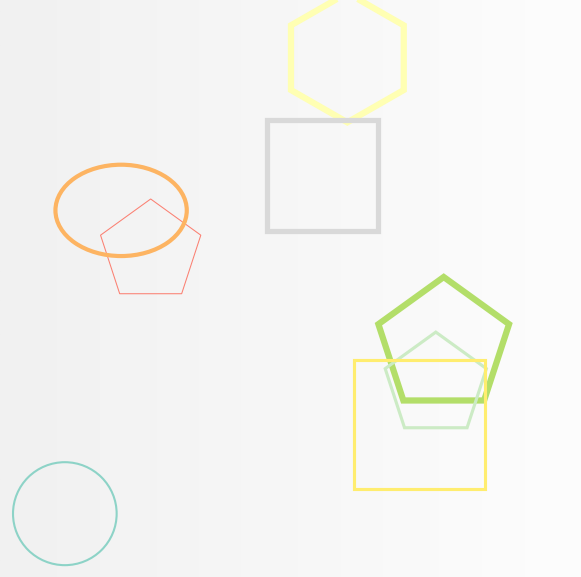[{"shape": "circle", "thickness": 1, "radius": 0.45, "center": [0.112, 0.11]}, {"shape": "hexagon", "thickness": 3, "radius": 0.56, "center": [0.598, 0.899]}, {"shape": "pentagon", "thickness": 0.5, "radius": 0.45, "center": [0.259, 0.564]}, {"shape": "oval", "thickness": 2, "radius": 0.56, "center": [0.208, 0.635]}, {"shape": "pentagon", "thickness": 3, "radius": 0.59, "center": [0.763, 0.401]}, {"shape": "square", "thickness": 2.5, "radius": 0.48, "center": [0.555, 0.695]}, {"shape": "pentagon", "thickness": 1.5, "radius": 0.46, "center": [0.75, 0.333]}, {"shape": "square", "thickness": 1.5, "radius": 0.56, "center": [0.721, 0.264]}]